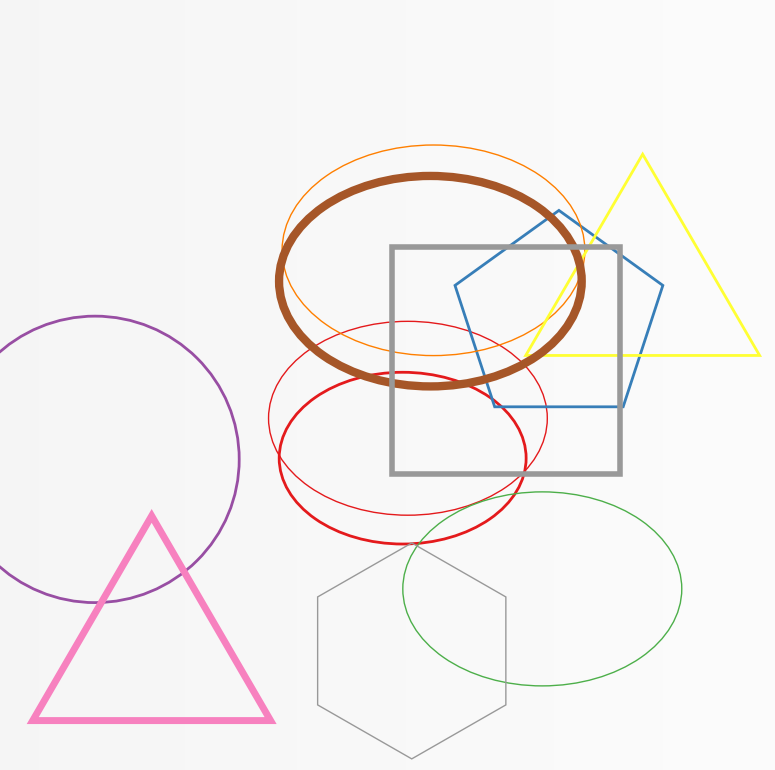[{"shape": "oval", "thickness": 0.5, "radius": 0.9, "center": [0.526, 0.457]}, {"shape": "oval", "thickness": 1, "radius": 0.8, "center": [0.52, 0.405]}, {"shape": "pentagon", "thickness": 1, "radius": 0.71, "center": [0.721, 0.586]}, {"shape": "oval", "thickness": 0.5, "radius": 0.9, "center": [0.7, 0.235]}, {"shape": "circle", "thickness": 1, "radius": 0.93, "center": [0.123, 0.403]}, {"shape": "oval", "thickness": 0.5, "radius": 0.98, "center": [0.559, 0.675]}, {"shape": "triangle", "thickness": 1, "radius": 0.87, "center": [0.829, 0.625]}, {"shape": "oval", "thickness": 3, "radius": 0.98, "center": [0.555, 0.635]}, {"shape": "triangle", "thickness": 2.5, "radius": 0.89, "center": [0.196, 0.153]}, {"shape": "square", "thickness": 2, "radius": 0.73, "center": [0.653, 0.532]}, {"shape": "hexagon", "thickness": 0.5, "radius": 0.7, "center": [0.531, 0.155]}]